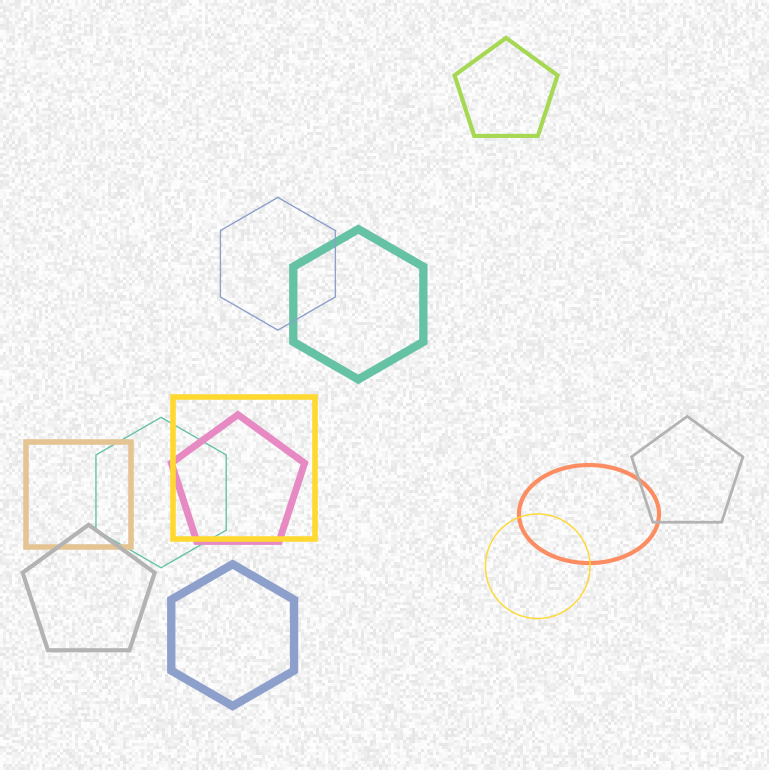[{"shape": "hexagon", "thickness": 3, "radius": 0.49, "center": [0.465, 0.605]}, {"shape": "hexagon", "thickness": 0.5, "radius": 0.49, "center": [0.209, 0.36]}, {"shape": "oval", "thickness": 1.5, "radius": 0.45, "center": [0.765, 0.332]}, {"shape": "hexagon", "thickness": 0.5, "radius": 0.43, "center": [0.361, 0.657]}, {"shape": "hexagon", "thickness": 3, "radius": 0.46, "center": [0.302, 0.175]}, {"shape": "pentagon", "thickness": 2.5, "radius": 0.45, "center": [0.309, 0.37]}, {"shape": "pentagon", "thickness": 1.5, "radius": 0.35, "center": [0.657, 0.88]}, {"shape": "square", "thickness": 2, "radius": 0.46, "center": [0.317, 0.392]}, {"shape": "circle", "thickness": 0.5, "radius": 0.34, "center": [0.698, 0.265]}, {"shape": "square", "thickness": 2, "radius": 0.34, "center": [0.102, 0.358]}, {"shape": "pentagon", "thickness": 1.5, "radius": 0.45, "center": [0.115, 0.228]}, {"shape": "pentagon", "thickness": 1, "radius": 0.38, "center": [0.892, 0.383]}]